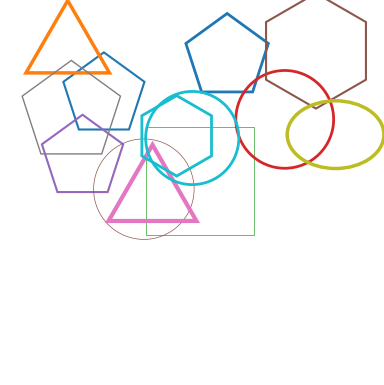[{"shape": "pentagon", "thickness": 2, "radius": 0.56, "center": [0.59, 0.852]}, {"shape": "pentagon", "thickness": 1.5, "radius": 0.55, "center": [0.27, 0.753]}, {"shape": "triangle", "thickness": 2.5, "radius": 0.63, "center": [0.176, 0.873]}, {"shape": "square", "thickness": 0.5, "radius": 0.7, "center": [0.519, 0.53]}, {"shape": "circle", "thickness": 2, "radius": 0.64, "center": [0.74, 0.69]}, {"shape": "pentagon", "thickness": 1.5, "radius": 0.55, "center": [0.214, 0.591]}, {"shape": "circle", "thickness": 0.5, "radius": 0.65, "center": [0.374, 0.509]}, {"shape": "hexagon", "thickness": 1.5, "radius": 0.75, "center": [0.821, 0.868]}, {"shape": "triangle", "thickness": 3, "radius": 0.66, "center": [0.396, 0.492]}, {"shape": "pentagon", "thickness": 1, "radius": 0.67, "center": [0.185, 0.709]}, {"shape": "oval", "thickness": 2.5, "radius": 0.63, "center": [0.872, 0.65]}, {"shape": "hexagon", "thickness": 2, "radius": 0.52, "center": [0.459, 0.647]}, {"shape": "circle", "thickness": 2, "radius": 0.6, "center": [0.499, 0.642]}]